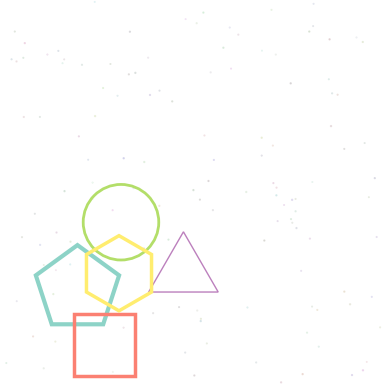[{"shape": "pentagon", "thickness": 3, "radius": 0.57, "center": [0.201, 0.25]}, {"shape": "square", "thickness": 2.5, "radius": 0.4, "center": [0.271, 0.104]}, {"shape": "circle", "thickness": 2, "radius": 0.49, "center": [0.314, 0.423]}, {"shape": "triangle", "thickness": 1, "radius": 0.52, "center": [0.476, 0.294]}, {"shape": "hexagon", "thickness": 2.5, "radius": 0.49, "center": [0.309, 0.29]}]